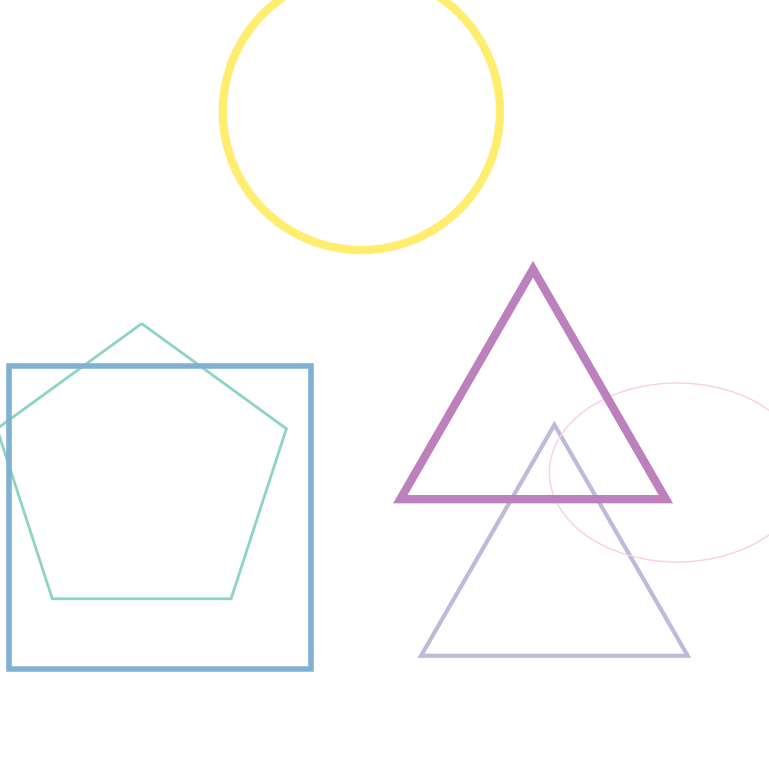[{"shape": "pentagon", "thickness": 1, "radius": 0.99, "center": [0.184, 0.382]}, {"shape": "triangle", "thickness": 1.5, "radius": 1.0, "center": [0.72, 0.248]}, {"shape": "square", "thickness": 2, "radius": 0.98, "center": [0.208, 0.328]}, {"shape": "oval", "thickness": 0.5, "radius": 0.83, "center": [0.88, 0.386]}, {"shape": "triangle", "thickness": 3, "radius": 1.0, "center": [0.692, 0.451]}, {"shape": "circle", "thickness": 3, "radius": 0.9, "center": [0.469, 0.855]}]